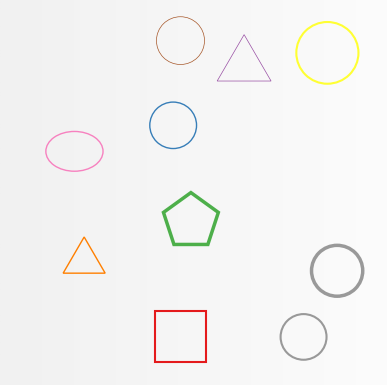[{"shape": "square", "thickness": 1.5, "radius": 0.33, "center": [0.466, 0.126]}, {"shape": "circle", "thickness": 1, "radius": 0.3, "center": [0.447, 0.675]}, {"shape": "pentagon", "thickness": 2.5, "radius": 0.37, "center": [0.493, 0.425]}, {"shape": "triangle", "thickness": 0.5, "radius": 0.4, "center": [0.63, 0.83]}, {"shape": "triangle", "thickness": 1, "radius": 0.31, "center": [0.217, 0.322]}, {"shape": "circle", "thickness": 1.5, "radius": 0.4, "center": [0.845, 0.863]}, {"shape": "circle", "thickness": 0.5, "radius": 0.31, "center": [0.466, 0.894]}, {"shape": "oval", "thickness": 1, "radius": 0.37, "center": [0.192, 0.607]}, {"shape": "circle", "thickness": 1.5, "radius": 0.3, "center": [0.783, 0.125]}, {"shape": "circle", "thickness": 2.5, "radius": 0.33, "center": [0.87, 0.297]}]